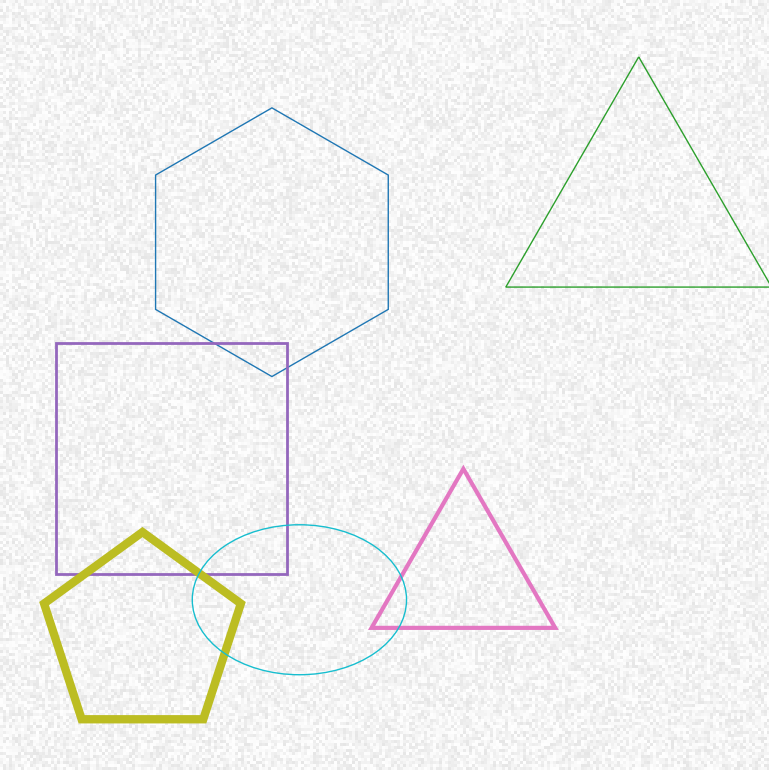[{"shape": "hexagon", "thickness": 0.5, "radius": 0.87, "center": [0.353, 0.685]}, {"shape": "triangle", "thickness": 0.5, "radius": 1.0, "center": [0.829, 0.727]}, {"shape": "square", "thickness": 1, "radius": 0.75, "center": [0.223, 0.405]}, {"shape": "triangle", "thickness": 1.5, "radius": 0.69, "center": [0.602, 0.253]}, {"shape": "pentagon", "thickness": 3, "radius": 0.67, "center": [0.185, 0.175]}, {"shape": "oval", "thickness": 0.5, "radius": 0.7, "center": [0.389, 0.221]}]